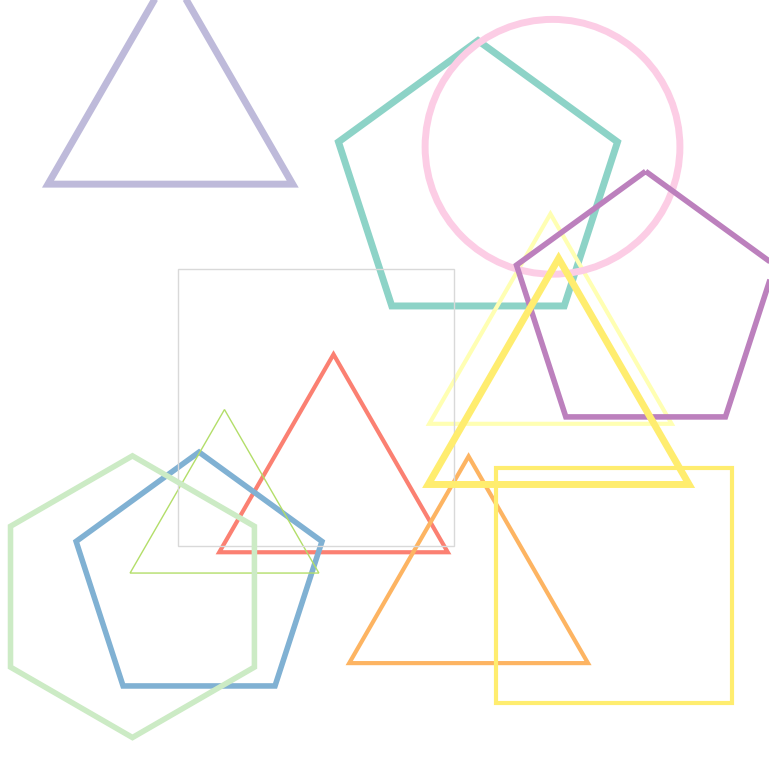[{"shape": "pentagon", "thickness": 2.5, "radius": 0.95, "center": [0.621, 0.757]}, {"shape": "triangle", "thickness": 1.5, "radius": 0.91, "center": [0.715, 0.54]}, {"shape": "triangle", "thickness": 2.5, "radius": 0.92, "center": [0.221, 0.853]}, {"shape": "triangle", "thickness": 1.5, "radius": 0.86, "center": [0.433, 0.368]}, {"shape": "pentagon", "thickness": 2, "radius": 0.84, "center": [0.258, 0.245]}, {"shape": "triangle", "thickness": 1.5, "radius": 0.9, "center": [0.609, 0.228]}, {"shape": "triangle", "thickness": 0.5, "radius": 0.71, "center": [0.292, 0.327]}, {"shape": "circle", "thickness": 2.5, "radius": 0.83, "center": [0.718, 0.809]}, {"shape": "square", "thickness": 0.5, "radius": 0.9, "center": [0.41, 0.47]}, {"shape": "pentagon", "thickness": 2, "radius": 0.88, "center": [0.838, 0.601]}, {"shape": "hexagon", "thickness": 2, "radius": 0.91, "center": [0.172, 0.225]}, {"shape": "square", "thickness": 1.5, "radius": 0.76, "center": [0.798, 0.24]}, {"shape": "triangle", "thickness": 2.5, "radius": 0.98, "center": [0.725, 0.469]}]